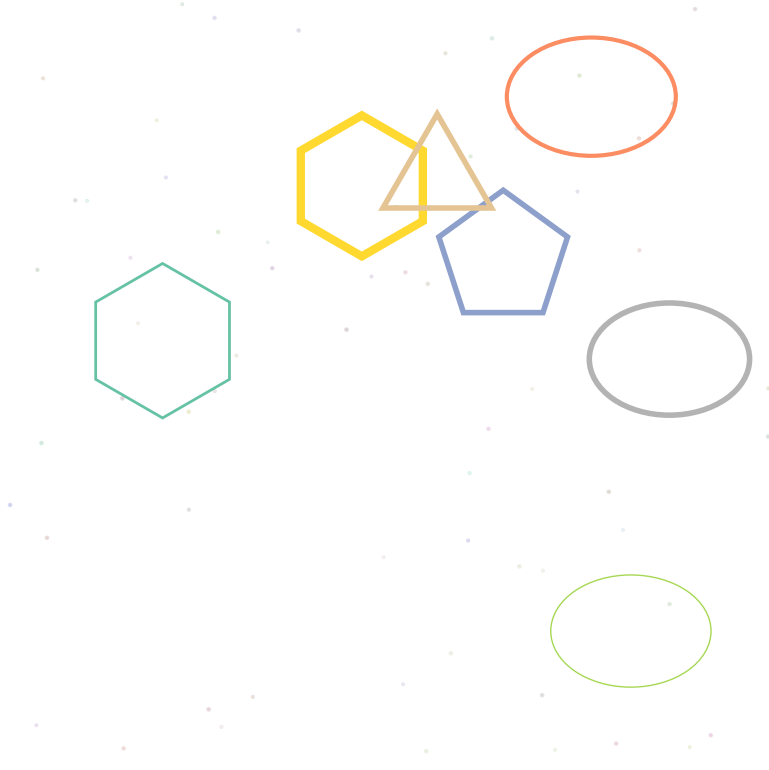[{"shape": "hexagon", "thickness": 1, "radius": 0.5, "center": [0.211, 0.558]}, {"shape": "oval", "thickness": 1.5, "radius": 0.55, "center": [0.768, 0.874]}, {"shape": "pentagon", "thickness": 2, "radius": 0.44, "center": [0.654, 0.665]}, {"shape": "oval", "thickness": 0.5, "radius": 0.52, "center": [0.819, 0.18]}, {"shape": "hexagon", "thickness": 3, "radius": 0.46, "center": [0.47, 0.759]}, {"shape": "triangle", "thickness": 2, "radius": 0.41, "center": [0.568, 0.771]}, {"shape": "oval", "thickness": 2, "radius": 0.52, "center": [0.869, 0.534]}]